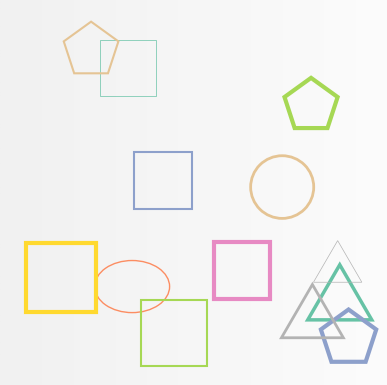[{"shape": "square", "thickness": 0.5, "radius": 0.36, "center": [0.33, 0.824]}, {"shape": "triangle", "thickness": 2.5, "radius": 0.48, "center": [0.877, 0.217]}, {"shape": "oval", "thickness": 1, "radius": 0.48, "center": [0.341, 0.256]}, {"shape": "pentagon", "thickness": 3, "radius": 0.38, "center": [0.899, 0.121]}, {"shape": "square", "thickness": 1.5, "radius": 0.37, "center": [0.421, 0.531]}, {"shape": "square", "thickness": 3, "radius": 0.37, "center": [0.625, 0.298]}, {"shape": "pentagon", "thickness": 3, "radius": 0.36, "center": [0.803, 0.726]}, {"shape": "square", "thickness": 1.5, "radius": 0.43, "center": [0.45, 0.135]}, {"shape": "square", "thickness": 3, "radius": 0.45, "center": [0.158, 0.278]}, {"shape": "circle", "thickness": 2, "radius": 0.41, "center": [0.728, 0.514]}, {"shape": "pentagon", "thickness": 1.5, "radius": 0.37, "center": [0.235, 0.87]}, {"shape": "triangle", "thickness": 2, "radius": 0.46, "center": [0.806, 0.169]}, {"shape": "triangle", "thickness": 0.5, "radius": 0.36, "center": [0.871, 0.303]}]